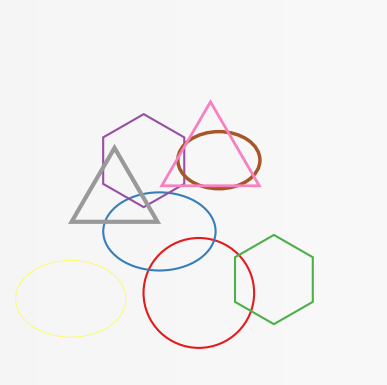[{"shape": "circle", "thickness": 1.5, "radius": 0.71, "center": [0.513, 0.239]}, {"shape": "oval", "thickness": 1.5, "radius": 0.72, "center": [0.411, 0.399]}, {"shape": "hexagon", "thickness": 1.5, "radius": 0.58, "center": [0.707, 0.274]}, {"shape": "hexagon", "thickness": 1.5, "radius": 0.6, "center": [0.371, 0.583]}, {"shape": "oval", "thickness": 0.5, "radius": 0.71, "center": [0.183, 0.224]}, {"shape": "oval", "thickness": 2.5, "radius": 0.53, "center": [0.565, 0.584]}, {"shape": "triangle", "thickness": 2, "radius": 0.73, "center": [0.543, 0.59]}, {"shape": "triangle", "thickness": 3, "radius": 0.64, "center": [0.296, 0.488]}]